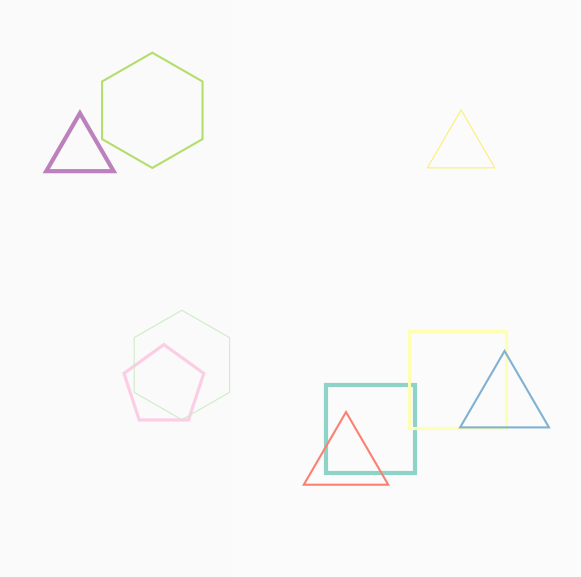[{"shape": "square", "thickness": 2, "radius": 0.38, "center": [0.637, 0.256]}, {"shape": "square", "thickness": 1.5, "radius": 0.42, "center": [0.787, 0.342]}, {"shape": "triangle", "thickness": 1, "radius": 0.42, "center": [0.595, 0.202]}, {"shape": "triangle", "thickness": 1, "radius": 0.44, "center": [0.868, 0.303]}, {"shape": "hexagon", "thickness": 1, "radius": 0.5, "center": [0.262, 0.808]}, {"shape": "pentagon", "thickness": 1.5, "radius": 0.36, "center": [0.282, 0.33]}, {"shape": "triangle", "thickness": 2, "radius": 0.33, "center": [0.138, 0.736]}, {"shape": "hexagon", "thickness": 0.5, "radius": 0.47, "center": [0.313, 0.367]}, {"shape": "triangle", "thickness": 0.5, "radius": 0.34, "center": [0.793, 0.742]}]